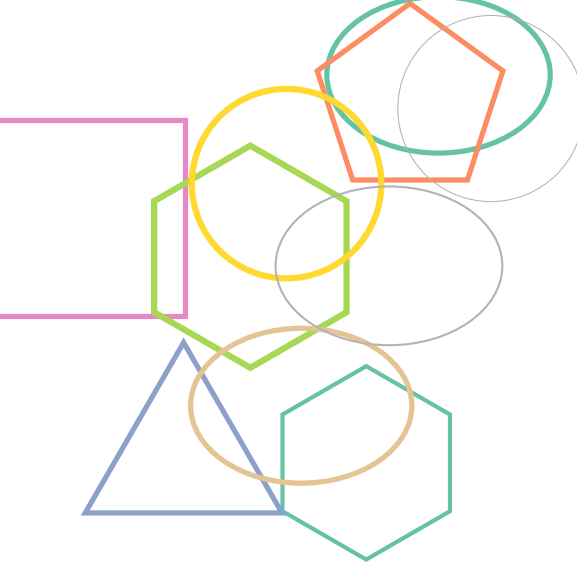[{"shape": "hexagon", "thickness": 2, "radius": 0.84, "center": [0.634, 0.198]}, {"shape": "oval", "thickness": 2.5, "radius": 0.97, "center": [0.759, 0.869]}, {"shape": "pentagon", "thickness": 2.5, "radius": 0.85, "center": [0.71, 0.824]}, {"shape": "triangle", "thickness": 2.5, "radius": 0.98, "center": [0.318, 0.209]}, {"shape": "square", "thickness": 2.5, "radius": 0.85, "center": [0.151, 0.622]}, {"shape": "hexagon", "thickness": 3, "radius": 0.96, "center": [0.433, 0.555]}, {"shape": "circle", "thickness": 3, "radius": 0.82, "center": [0.496, 0.681]}, {"shape": "oval", "thickness": 2.5, "radius": 0.96, "center": [0.522, 0.297]}, {"shape": "oval", "thickness": 1, "radius": 0.98, "center": [0.674, 0.539]}, {"shape": "circle", "thickness": 0.5, "radius": 0.81, "center": [0.85, 0.811]}]